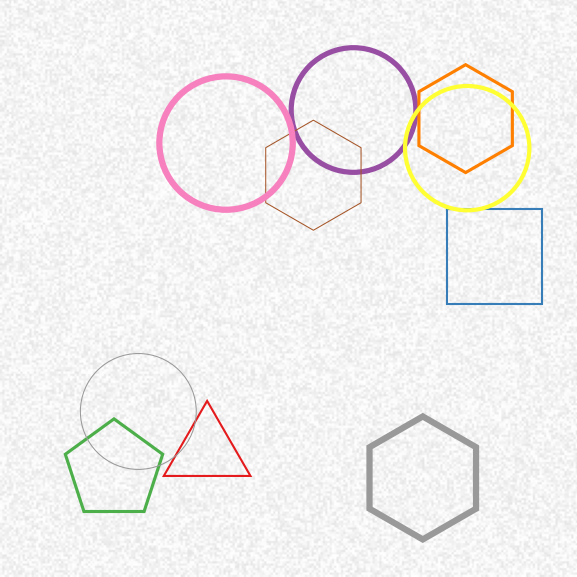[{"shape": "triangle", "thickness": 1, "radius": 0.43, "center": [0.359, 0.218]}, {"shape": "square", "thickness": 1, "radius": 0.41, "center": [0.857, 0.554]}, {"shape": "pentagon", "thickness": 1.5, "radius": 0.44, "center": [0.197, 0.185]}, {"shape": "circle", "thickness": 2.5, "radius": 0.54, "center": [0.612, 0.809]}, {"shape": "hexagon", "thickness": 1.5, "radius": 0.47, "center": [0.806, 0.794]}, {"shape": "circle", "thickness": 2, "radius": 0.54, "center": [0.809, 0.743]}, {"shape": "hexagon", "thickness": 0.5, "radius": 0.48, "center": [0.543, 0.696]}, {"shape": "circle", "thickness": 3, "radius": 0.58, "center": [0.391, 0.751]}, {"shape": "hexagon", "thickness": 3, "radius": 0.53, "center": [0.732, 0.172]}, {"shape": "circle", "thickness": 0.5, "radius": 0.5, "center": [0.24, 0.287]}]